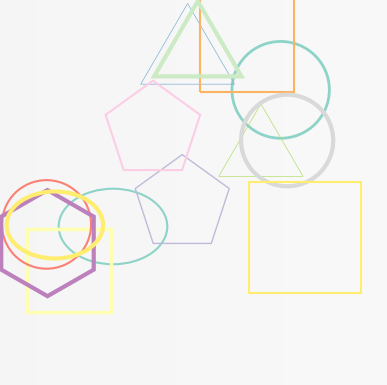[{"shape": "circle", "thickness": 2, "radius": 0.63, "center": [0.724, 0.767]}, {"shape": "oval", "thickness": 1.5, "radius": 0.7, "center": [0.292, 0.412]}, {"shape": "square", "thickness": 2.5, "radius": 0.54, "center": [0.178, 0.297]}, {"shape": "pentagon", "thickness": 1, "radius": 0.64, "center": [0.47, 0.471]}, {"shape": "circle", "thickness": 1.5, "radius": 0.57, "center": [0.12, 0.417]}, {"shape": "triangle", "thickness": 0.5, "radius": 0.7, "center": [0.484, 0.851]}, {"shape": "square", "thickness": 1.5, "radius": 0.61, "center": [0.637, 0.882]}, {"shape": "triangle", "thickness": 0.5, "radius": 0.63, "center": [0.673, 0.605]}, {"shape": "pentagon", "thickness": 1.5, "radius": 0.64, "center": [0.395, 0.662]}, {"shape": "circle", "thickness": 3, "radius": 0.59, "center": [0.741, 0.635]}, {"shape": "hexagon", "thickness": 3, "radius": 0.69, "center": [0.123, 0.368]}, {"shape": "triangle", "thickness": 3, "radius": 0.65, "center": [0.51, 0.867]}, {"shape": "oval", "thickness": 3, "radius": 0.62, "center": [0.142, 0.416]}, {"shape": "square", "thickness": 1.5, "radius": 0.72, "center": [0.787, 0.383]}]